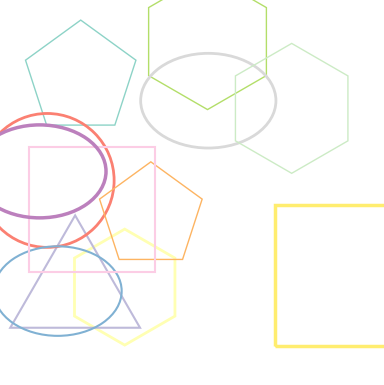[{"shape": "pentagon", "thickness": 1, "radius": 0.75, "center": [0.21, 0.797]}, {"shape": "hexagon", "thickness": 2, "radius": 0.75, "center": [0.324, 0.254]}, {"shape": "triangle", "thickness": 1.5, "radius": 0.97, "center": [0.195, 0.246]}, {"shape": "circle", "thickness": 2, "radius": 0.87, "center": [0.123, 0.531]}, {"shape": "oval", "thickness": 1.5, "radius": 0.83, "center": [0.15, 0.244]}, {"shape": "pentagon", "thickness": 1, "radius": 0.7, "center": [0.392, 0.44]}, {"shape": "hexagon", "thickness": 1, "radius": 0.88, "center": [0.539, 0.892]}, {"shape": "square", "thickness": 1.5, "radius": 0.81, "center": [0.239, 0.457]}, {"shape": "oval", "thickness": 2, "radius": 0.88, "center": [0.541, 0.738]}, {"shape": "oval", "thickness": 2.5, "radius": 0.86, "center": [0.103, 0.555]}, {"shape": "hexagon", "thickness": 1, "radius": 0.84, "center": [0.758, 0.719]}, {"shape": "square", "thickness": 2.5, "radius": 0.92, "center": [0.898, 0.284]}]